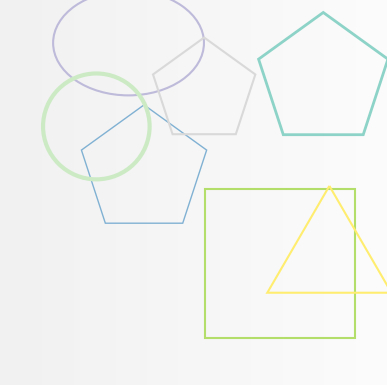[{"shape": "pentagon", "thickness": 2, "radius": 0.88, "center": [0.834, 0.792]}, {"shape": "oval", "thickness": 1.5, "radius": 0.97, "center": [0.332, 0.888]}, {"shape": "pentagon", "thickness": 1, "radius": 0.85, "center": [0.372, 0.558]}, {"shape": "square", "thickness": 1.5, "radius": 0.96, "center": [0.722, 0.315]}, {"shape": "pentagon", "thickness": 1.5, "radius": 0.69, "center": [0.527, 0.764]}, {"shape": "circle", "thickness": 3, "radius": 0.69, "center": [0.249, 0.672]}, {"shape": "triangle", "thickness": 1.5, "radius": 0.92, "center": [0.85, 0.332]}]